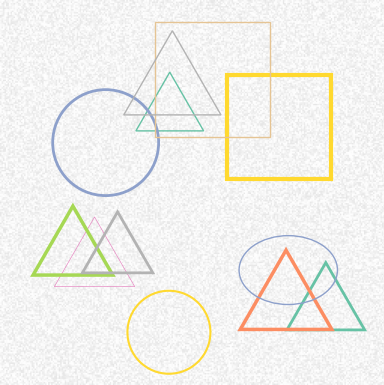[{"shape": "triangle", "thickness": 2, "radius": 0.58, "center": [0.846, 0.201]}, {"shape": "triangle", "thickness": 1, "radius": 0.51, "center": [0.441, 0.711]}, {"shape": "triangle", "thickness": 2.5, "radius": 0.69, "center": [0.743, 0.213]}, {"shape": "oval", "thickness": 1, "radius": 0.64, "center": [0.749, 0.299]}, {"shape": "circle", "thickness": 2, "radius": 0.69, "center": [0.274, 0.63]}, {"shape": "triangle", "thickness": 0.5, "radius": 0.6, "center": [0.246, 0.316]}, {"shape": "triangle", "thickness": 2.5, "radius": 0.6, "center": [0.189, 0.345]}, {"shape": "square", "thickness": 3, "radius": 0.68, "center": [0.724, 0.67]}, {"shape": "circle", "thickness": 1.5, "radius": 0.54, "center": [0.439, 0.137]}, {"shape": "square", "thickness": 1, "radius": 0.74, "center": [0.551, 0.794]}, {"shape": "triangle", "thickness": 2, "radius": 0.53, "center": [0.305, 0.344]}, {"shape": "triangle", "thickness": 1, "radius": 0.73, "center": [0.448, 0.774]}]